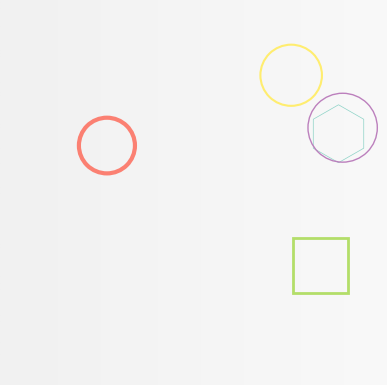[{"shape": "hexagon", "thickness": 0.5, "radius": 0.38, "center": [0.874, 0.653]}, {"shape": "circle", "thickness": 3, "radius": 0.36, "center": [0.276, 0.622]}, {"shape": "square", "thickness": 2, "radius": 0.36, "center": [0.827, 0.309]}, {"shape": "circle", "thickness": 1, "radius": 0.45, "center": [0.884, 0.668]}, {"shape": "circle", "thickness": 1.5, "radius": 0.4, "center": [0.751, 0.805]}]